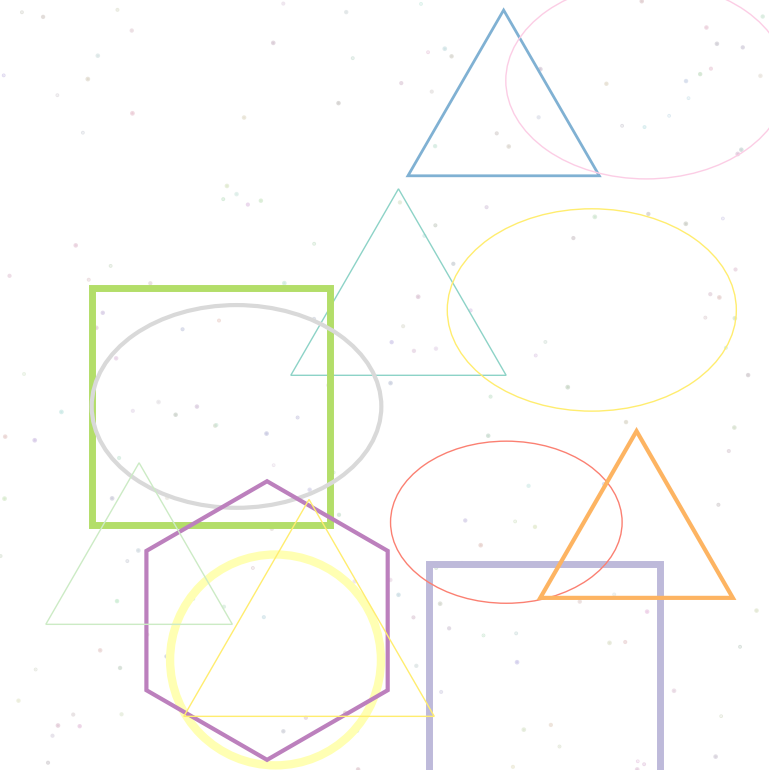[{"shape": "triangle", "thickness": 0.5, "radius": 0.81, "center": [0.517, 0.593]}, {"shape": "circle", "thickness": 3, "radius": 0.68, "center": [0.358, 0.143]}, {"shape": "square", "thickness": 2.5, "radius": 0.75, "center": [0.707, 0.118]}, {"shape": "oval", "thickness": 0.5, "radius": 0.75, "center": [0.658, 0.322]}, {"shape": "triangle", "thickness": 1, "radius": 0.72, "center": [0.654, 0.843]}, {"shape": "triangle", "thickness": 1.5, "radius": 0.72, "center": [0.827, 0.296]}, {"shape": "square", "thickness": 2.5, "radius": 0.77, "center": [0.274, 0.472]}, {"shape": "oval", "thickness": 0.5, "radius": 0.91, "center": [0.839, 0.895]}, {"shape": "oval", "thickness": 1.5, "radius": 0.94, "center": [0.307, 0.472]}, {"shape": "hexagon", "thickness": 1.5, "radius": 0.9, "center": [0.347, 0.194]}, {"shape": "triangle", "thickness": 0.5, "radius": 0.7, "center": [0.181, 0.259]}, {"shape": "oval", "thickness": 0.5, "radius": 0.94, "center": [0.769, 0.597]}, {"shape": "triangle", "thickness": 0.5, "radius": 0.94, "center": [0.401, 0.164]}]